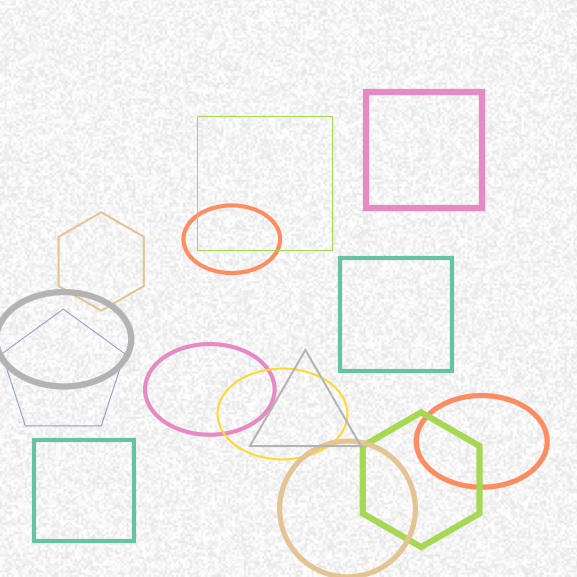[{"shape": "square", "thickness": 2, "radius": 0.49, "center": [0.686, 0.454]}, {"shape": "square", "thickness": 2, "radius": 0.43, "center": [0.146, 0.15]}, {"shape": "oval", "thickness": 2, "radius": 0.42, "center": [0.401, 0.585]}, {"shape": "oval", "thickness": 2.5, "radius": 0.57, "center": [0.834, 0.235]}, {"shape": "pentagon", "thickness": 0.5, "radius": 0.56, "center": [0.11, 0.352]}, {"shape": "square", "thickness": 3, "radius": 0.5, "center": [0.735, 0.739]}, {"shape": "oval", "thickness": 2, "radius": 0.56, "center": [0.363, 0.325]}, {"shape": "hexagon", "thickness": 3, "radius": 0.58, "center": [0.729, 0.168]}, {"shape": "square", "thickness": 0.5, "radius": 0.58, "center": [0.458, 0.682]}, {"shape": "oval", "thickness": 1, "radius": 0.56, "center": [0.489, 0.282]}, {"shape": "hexagon", "thickness": 1, "radius": 0.43, "center": [0.175, 0.546]}, {"shape": "circle", "thickness": 2.5, "radius": 0.59, "center": [0.602, 0.118]}, {"shape": "oval", "thickness": 3, "radius": 0.58, "center": [0.111, 0.412]}, {"shape": "triangle", "thickness": 1, "radius": 0.55, "center": [0.529, 0.282]}]